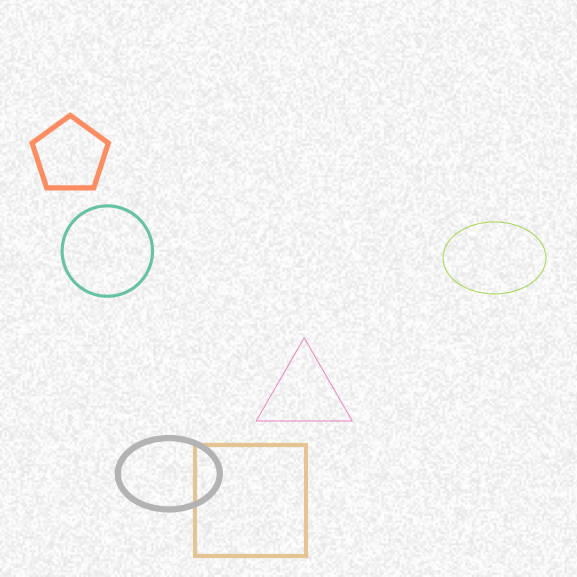[{"shape": "circle", "thickness": 1.5, "radius": 0.39, "center": [0.186, 0.564]}, {"shape": "pentagon", "thickness": 2.5, "radius": 0.35, "center": [0.122, 0.73]}, {"shape": "triangle", "thickness": 0.5, "radius": 0.48, "center": [0.527, 0.318]}, {"shape": "oval", "thickness": 0.5, "radius": 0.45, "center": [0.856, 0.553]}, {"shape": "square", "thickness": 2, "radius": 0.48, "center": [0.433, 0.132]}, {"shape": "oval", "thickness": 3, "radius": 0.44, "center": [0.292, 0.179]}]